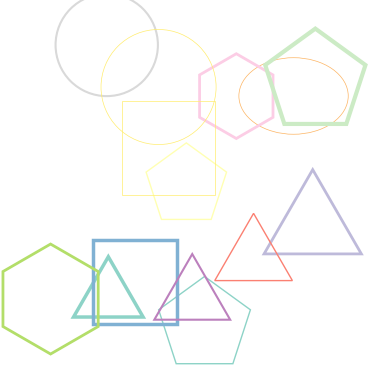[{"shape": "pentagon", "thickness": 1, "radius": 0.63, "center": [0.531, 0.157]}, {"shape": "triangle", "thickness": 2.5, "radius": 0.52, "center": [0.281, 0.229]}, {"shape": "pentagon", "thickness": 1, "radius": 0.55, "center": [0.484, 0.519]}, {"shape": "triangle", "thickness": 2, "radius": 0.73, "center": [0.812, 0.413]}, {"shape": "triangle", "thickness": 1, "radius": 0.58, "center": [0.659, 0.329]}, {"shape": "square", "thickness": 2.5, "radius": 0.55, "center": [0.351, 0.268]}, {"shape": "oval", "thickness": 0.5, "radius": 0.71, "center": [0.762, 0.751]}, {"shape": "hexagon", "thickness": 2, "radius": 0.71, "center": [0.131, 0.223]}, {"shape": "hexagon", "thickness": 2, "radius": 0.55, "center": [0.614, 0.75]}, {"shape": "circle", "thickness": 1.5, "radius": 0.66, "center": [0.277, 0.883]}, {"shape": "triangle", "thickness": 1.5, "radius": 0.57, "center": [0.499, 0.226]}, {"shape": "pentagon", "thickness": 3, "radius": 0.68, "center": [0.819, 0.789]}, {"shape": "square", "thickness": 0.5, "radius": 0.61, "center": [0.438, 0.616]}, {"shape": "circle", "thickness": 0.5, "radius": 0.75, "center": [0.412, 0.774]}]